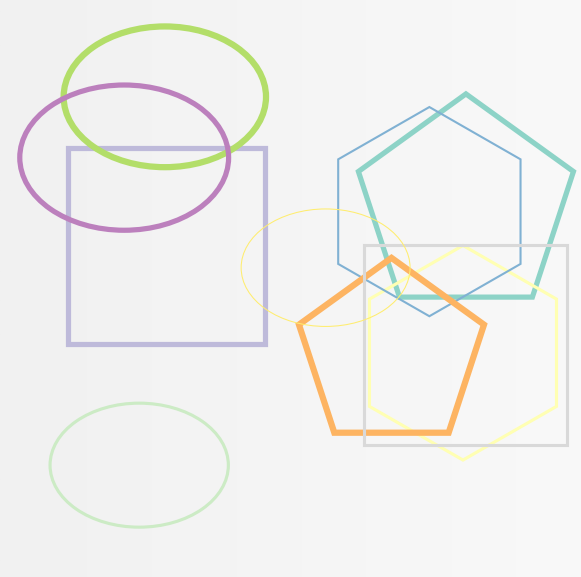[{"shape": "pentagon", "thickness": 2.5, "radius": 0.97, "center": [0.802, 0.642]}, {"shape": "hexagon", "thickness": 1.5, "radius": 0.93, "center": [0.797, 0.388]}, {"shape": "square", "thickness": 2.5, "radius": 0.85, "center": [0.287, 0.573]}, {"shape": "hexagon", "thickness": 1, "radius": 0.91, "center": [0.739, 0.633]}, {"shape": "pentagon", "thickness": 3, "radius": 0.84, "center": [0.674, 0.385]}, {"shape": "oval", "thickness": 3, "radius": 0.87, "center": [0.284, 0.831]}, {"shape": "square", "thickness": 1.5, "radius": 0.87, "center": [0.801, 0.402]}, {"shape": "oval", "thickness": 2.5, "radius": 0.9, "center": [0.214, 0.726]}, {"shape": "oval", "thickness": 1.5, "radius": 0.77, "center": [0.239, 0.194]}, {"shape": "oval", "thickness": 0.5, "radius": 0.73, "center": [0.56, 0.536]}]